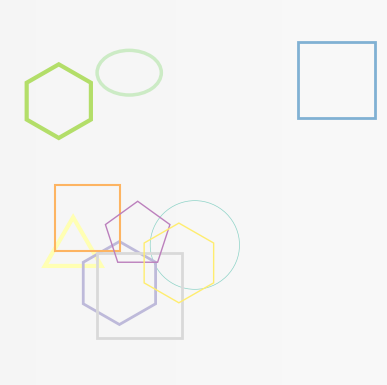[{"shape": "circle", "thickness": 0.5, "radius": 0.58, "center": [0.503, 0.364]}, {"shape": "triangle", "thickness": 3, "radius": 0.42, "center": [0.189, 0.351]}, {"shape": "hexagon", "thickness": 2, "radius": 0.54, "center": [0.308, 0.265]}, {"shape": "square", "thickness": 2, "radius": 0.5, "center": [0.868, 0.792]}, {"shape": "square", "thickness": 1.5, "radius": 0.42, "center": [0.226, 0.434]}, {"shape": "hexagon", "thickness": 3, "radius": 0.48, "center": [0.152, 0.737]}, {"shape": "square", "thickness": 2, "radius": 0.55, "center": [0.36, 0.233]}, {"shape": "pentagon", "thickness": 1, "radius": 0.44, "center": [0.355, 0.39]}, {"shape": "oval", "thickness": 2.5, "radius": 0.41, "center": [0.333, 0.811]}, {"shape": "hexagon", "thickness": 1, "radius": 0.52, "center": [0.462, 0.317]}]